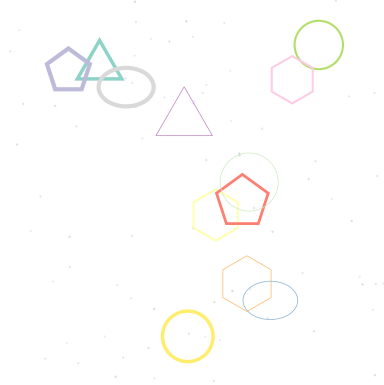[{"shape": "triangle", "thickness": 2.5, "radius": 0.33, "center": [0.259, 0.828]}, {"shape": "hexagon", "thickness": 1.5, "radius": 0.33, "center": [0.56, 0.442]}, {"shape": "pentagon", "thickness": 3, "radius": 0.29, "center": [0.178, 0.816]}, {"shape": "pentagon", "thickness": 2, "radius": 0.35, "center": [0.63, 0.476]}, {"shape": "oval", "thickness": 0.5, "radius": 0.36, "center": [0.702, 0.22]}, {"shape": "hexagon", "thickness": 0.5, "radius": 0.36, "center": [0.641, 0.263]}, {"shape": "circle", "thickness": 1.5, "radius": 0.31, "center": [0.828, 0.883]}, {"shape": "hexagon", "thickness": 1.5, "radius": 0.31, "center": [0.759, 0.793]}, {"shape": "oval", "thickness": 3, "radius": 0.36, "center": [0.328, 0.774]}, {"shape": "triangle", "thickness": 0.5, "radius": 0.42, "center": [0.478, 0.69]}, {"shape": "circle", "thickness": 0.5, "radius": 0.38, "center": [0.647, 0.527]}, {"shape": "circle", "thickness": 2.5, "radius": 0.33, "center": [0.488, 0.126]}]